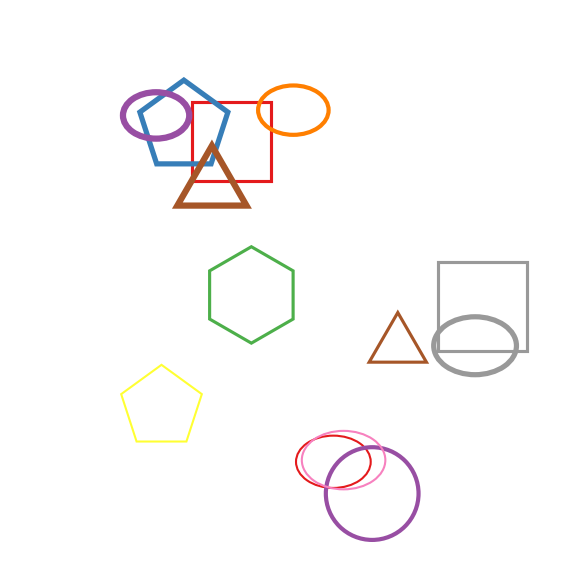[{"shape": "oval", "thickness": 1, "radius": 0.32, "center": [0.577, 0.199]}, {"shape": "square", "thickness": 1.5, "radius": 0.34, "center": [0.401, 0.754]}, {"shape": "pentagon", "thickness": 2.5, "radius": 0.4, "center": [0.318, 0.78]}, {"shape": "hexagon", "thickness": 1.5, "radius": 0.42, "center": [0.435, 0.488]}, {"shape": "circle", "thickness": 2, "radius": 0.4, "center": [0.644, 0.144]}, {"shape": "oval", "thickness": 3, "radius": 0.29, "center": [0.27, 0.799]}, {"shape": "oval", "thickness": 2, "radius": 0.31, "center": [0.508, 0.808]}, {"shape": "pentagon", "thickness": 1, "radius": 0.37, "center": [0.28, 0.294]}, {"shape": "triangle", "thickness": 3, "radius": 0.35, "center": [0.367, 0.678]}, {"shape": "triangle", "thickness": 1.5, "radius": 0.29, "center": [0.689, 0.401]}, {"shape": "oval", "thickness": 1, "radius": 0.36, "center": [0.595, 0.202]}, {"shape": "square", "thickness": 1.5, "radius": 0.38, "center": [0.835, 0.468]}, {"shape": "oval", "thickness": 2.5, "radius": 0.36, "center": [0.823, 0.4]}]